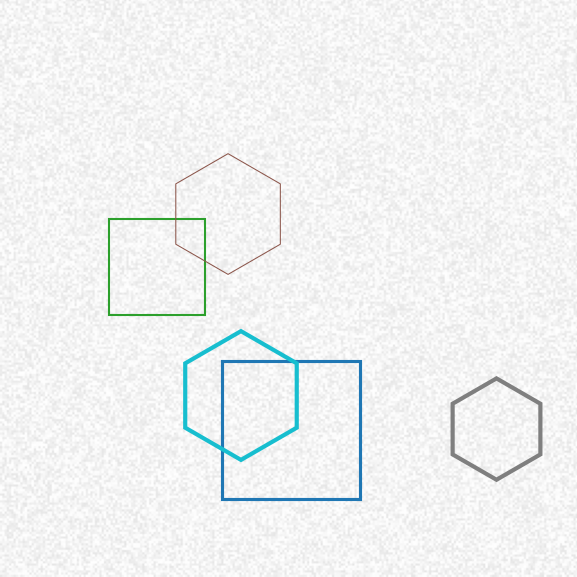[{"shape": "square", "thickness": 1.5, "radius": 0.6, "center": [0.503, 0.254]}, {"shape": "square", "thickness": 1, "radius": 0.42, "center": [0.272, 0.537]}, {"shape": "hexagon", "thickness": 0.5, "radius": 0.52, "center": [0.395, 0.629]}, {"shape": "hexagon", "thickness": 2, "radius": 0.44, "center": [0.86, 0.256]}, {"shape": "hexagon", "thickness": 2, "radius": 0.56, "center": [0.417, 0.314]}]